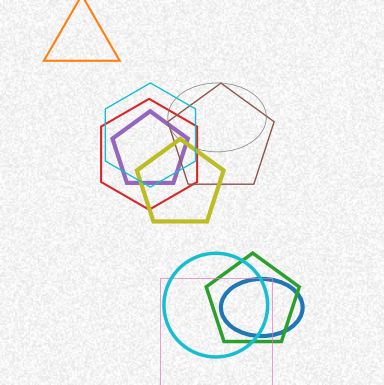[{"shape": "oval", "thickness": 3, "radius": 0.53, "center": [0.68, 0.201]}, {"shape": "triangle", "thickness": 1.5, "radius": 0.57, "center": [0.212, 0.899]}, {"shape": "pentagon", "thickness": 2.5, "radius": 0.63, "center": [0.656, 0.216]}, {"shape": "hexagon", "thickness": 1.5, "radius": 0.72, "center": [0.387, 0.599]}, {"shape": "pentagon", "thickness": 3, "radius": 0.51, "center": [0.39, 0.608]}, {"shape": "pentagon", "thickness": 1, "radius": 0.73, "center": [0.574, 0.639]}, {"shape": "square", "thickness": 0.5, "radius": 0.73, "center": [0.561, 0.133]}, {"shape": "oval", "thickness": 0.5, "radius": 0.64, "center": [0.564, 0.695]}, {"shape": "pentagon", "thickness": 3, "radius": 0.59, "center": [0.468, 0.521]}, {"shape": "hexagon", "thickness": 1, "radius": 0.68, "center": [0.391, 0.649]}, {"shape": "circle", "thickness": 2.5, "radius": 0.67, "center": [0.56, 0.208]}]